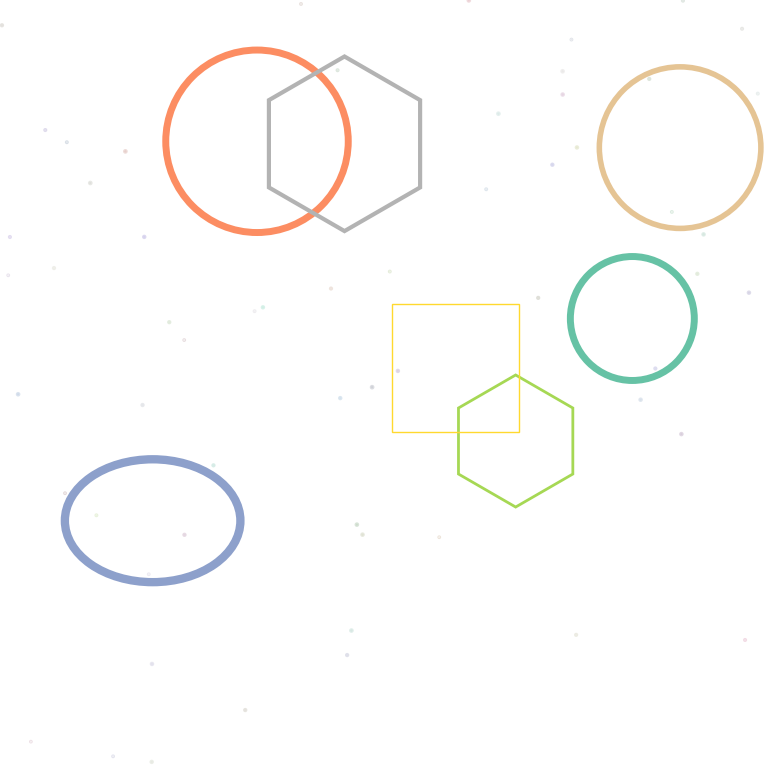[{"shape": "circle", "thickness": 2.5, "radius": 0.4, "center": [0.821, 0.586]}, {"shape": "circle", "thickness": 2.5, "radius": 0.59, "center": [0.334, 0.817]}, {"shape": "oval", "thickness": 3, "radius": 0.57, "center": [0.198, 0.324]}, {"shape": "hexagon", "thickness": 1, "radius": 0.43, "center": [0.67, 0.427]}, {"shape": "square", "thickness": 0.5, "radius": 0.41, "center": [0.592, 0.522]}, {"shape": "circle", "thickness": 2, "radius": 0.52, "center": [0.883, 0.808]}, {"shape": "hexagon", "thickness": 1.5, "radius": 0.57, "center": [0.447, 0.813]}]